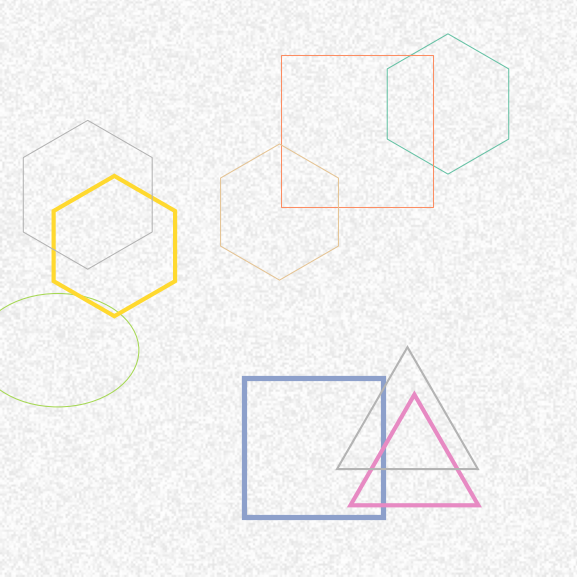[{"shape": "hexagon", "thickness": 0.5, "radius": 0.61, "center": [0.776, 0.819]}, {"shape": "square", "thickness": 0.5, "radius": 0.66, "center": [0.618, 0.773]}, {"shape": "square", "thickness": 2.5, "radius": 0.6, "center": [0.543, 0.224]}, {"shape": "triangle", "thickness": 2, "radius": 0.64, "center": [0.718, 0.188]}, {"shape": "oval", "thickness": 0.5, "radius": 0.7, "center": [0.1, 0.393]}, {"shape": "hexagon", "thickness": 2, "radius": 0.61, "center": [0.198, 0.573]}, {"shape": "hexagon", "thickness": 0.5, "radius": 0.59, "center": [0.484, 0.632]}, {"shape": "hexagon", "thickness": 0.5, "radius": 0.64, "center": [0.152, 0.662]}, {"shape": "triangle", "thickness": 1, "radius": 0.7, "center": [0.706, 0.257]}]